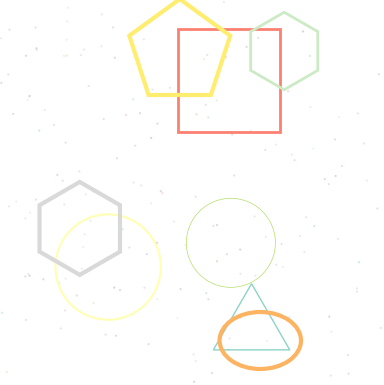[{"shape": "triangle", "thickness": 1, "radius": 0.57, "center": [0.653, 0.149]}, {"shape": "circle", "thickness": 1.5, "radius": 0.68, "center": [0.281, 0.306]}, {"shape": "square", "thickness": 2, "radius": 0.67, "center": [0.595, 0.791]}, {"shape": "oval", "thickness": 3, "radius": 0.53, "center": [0.676, 0.116]}, {"shape": "circle", "thickness": 0.5, "radius": 0.58, "center": [0.6, 0.369]}, {"shape": "hexagon", "thickness": 3, "radius": 0.6, "center": [0.207, 0.407]}, {"shape": "hexagon", "thickness": 2, "radius": 0.5, "center": [0.738, 0.868]}, {"shape": "pentagon", "thickness": 3, "radius": 0.69, "center": [0.467, 0.865]}]